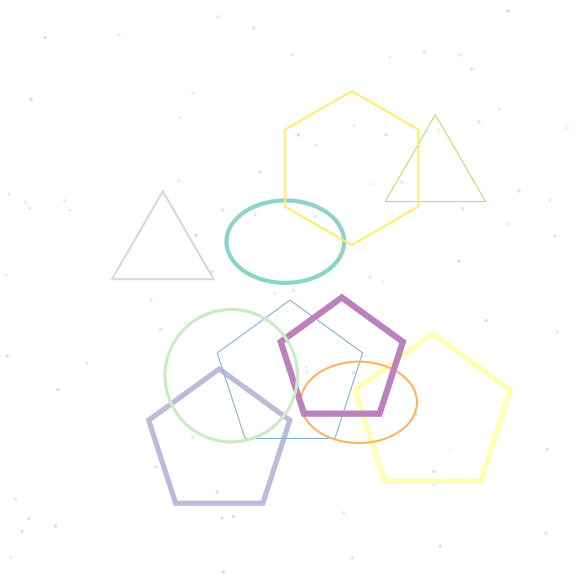[{"shape": "oval", "thickness": 2, "radius": 0.51, "center": [0.494, 0.581]}, {"shape": "pentagon", "thickness": 2.5, "radius": 0.71, "center": [0.749, 0.28]}, {"shape": "pentagon", "thickness": 2.5, "radius": 0.64, "center": [0.38, 0.232]}, {"shape": "pentagon", "thickness": 0.5, "radius": 0.66, "center": [0.502, 0.347]}, {"shape": "oval", "thickness": 1, "radius": 0.5, "center": [0.621, 0.302]}, {"shape": "triangle", "thickness": 0.5, "radius": 0.5, "center": [0.754, 0.7]}, {"shape": "triangle", "thickness": 1, "radius": 0.51, "center": [0.282, 0.566]}, {"shape": "pentagon", "thickness": 3, "radius": 0.56, "center": [0.592, 0.373]}, {"shape": "circle", "thickness": 1.5, "radius": 0.57, "center": [0.4, 0.349]}, {"shape": "hexagon", "thickness": 1, "radius": 0.67, "center": [0.609, 0.708]}]